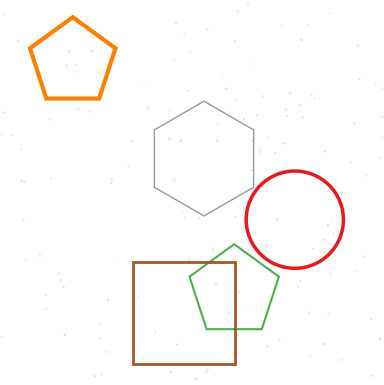[{"shape": "circle", "thickness": 2.5, "radius": 0.63, "center": [0.766, 0.429]}, {"shape": "pentagon", "thickness": 1.5, "radius": 0.61, "center": [0.608, 0.244]}, {"shape": "pentagon", "thickness": 3, "radius": 0.58, "center": [0.189, 0.839]}, {"shape": "square", "thickness": 2, "radius": 0.67, "center": [0.478, 0.187]}, {"shape": "hexagon", "thickness": 1, "radius": 0.74, "center": [0.53, 0.588]}]